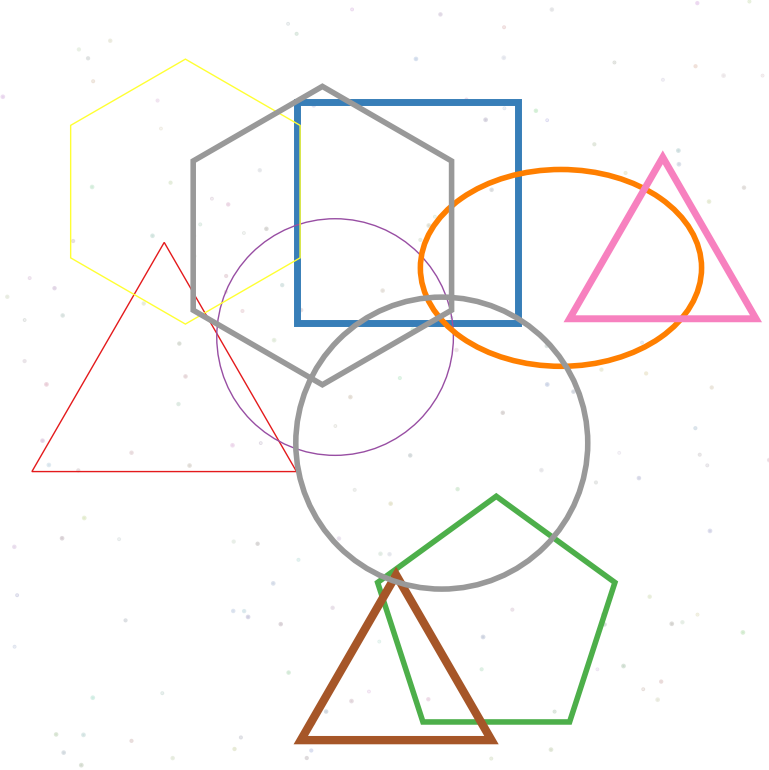[{"shape": "triangle", "thickness": 0.5, "radius": 0.99, "center": [0.213, 0.487]}, {"shape": "square", "thickness": 2.5, "radius": 0.72, "center": [0.529, 0.724]}, {"shape": "pentagon", "thickness": 2, "radius": 0.81, "center": [0.645, 0.193]}, {"shape": "circle", "thickness": 0.5, "radius": 0.77, "center": [0.435, 0.562]}, {"shape": "oval", "thickness": 2, "radius": 0.91, "center": [0.729, 0.652]}, {"shape": "hexagon", "thickness": 0.5, "radius": 0.86, "center": [0.241, 0.751]}, {"shape": "triangle", "thickness": 3, "radius": 0.71, "center": [0.514, 0.11]}, {"shape": "triangle", "thickness": 2.5, "radius": 0.7, "center": [0.861, 0.656]}, {"shape": "hexagon", "thickness": 2, "radius": 0.97, "center": [0.419, 0.694]}, {"shape": "circle", "thickness": 2, "radius": 0.95, "center": [0.574, 0.425]}]